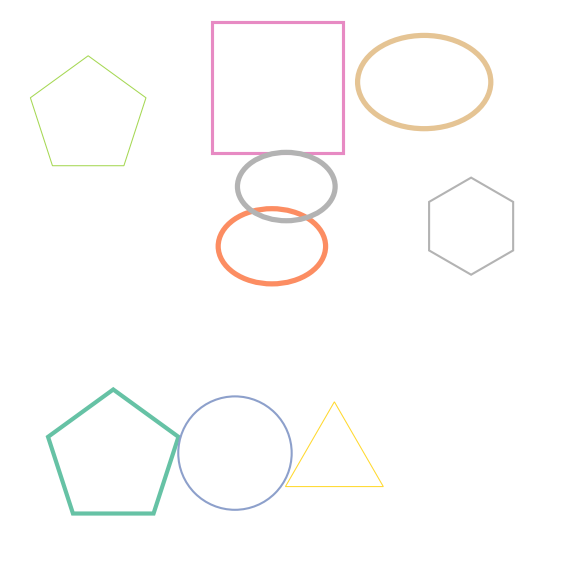[{"shape": "pentagon", "thickness": 2, "radius": 0.59, "center": [0.196, 0.206]}, {"shape": "oval", "thickness": 2.5, "radius": 0.47, "center": [0.471, 0.573]}, {"shape": "circle", "thickness": 1, "radius": 0.49, "center": [0.407, 0.215]}, {"shape": "square", "thickness": 1.5, "radius": 0.57, "center": [0.48, 0.847]}, {"shape": "pentagon", "thickness": 0.5, "radius": 0.53, "center": [0.153, 0.797]}, {"shape": "triangle", "thickness": 0.5, "radius": 0.49, "center": [0.579, 0.205]}, {"shape": "oval", "thickness": 2.5, "radius": 0.58, "center": [0.735, 0.857]}, {"shape": "oval", "thickness": 2.5, "radius": 0.42, "center": [0.496, 0.676]}, {"shape": "hexagon", "thickness": 1, "radius": 0.42, "center": [0.816, 0.608]}]